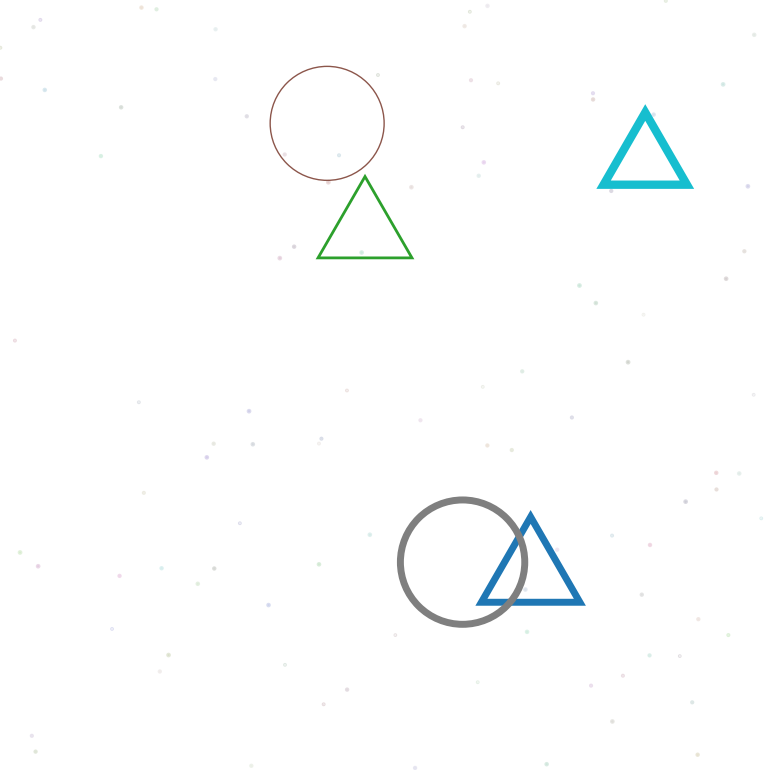[{"shape": "triangle", "thickness": 2.5, "radius": 0.37, "center": [0.689, 0.255]}, {"shape": "triangle", "thickness": 1, "radius": 0.35, "center": [0.474, 0.7]}, {"shape": "circle", "thickness": 0.5, "radius": 0.37, "center": [0.425, 0.84]}, {"shape": "circle", "thickness": 2.5, "radius": 0.4, "center": [0.601, 0.27]}, {"shape": "triangle", "thickness": 3, "radius": 0.31, "center": [0.838, 0.791]}]